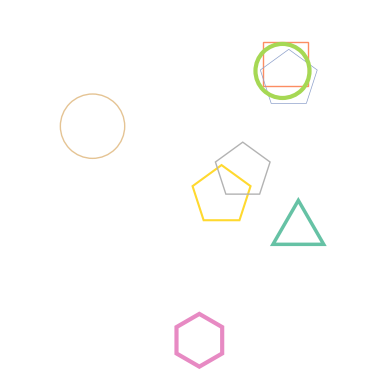[{"shape": "triangle", "thickness": 2.5, "radius": 0.38, "center": [0.775, 0.403]}, {"shape": "square", "thickness": 1, "radius": 0.29, "center": [0.742, 0.833]}, {"shape": "pentagon", "thickness": 0.5, "radius": 0.39, "center": [0.75, 0.794]}, {"shape": "hexagon", "thickness": 3, "radius": 0.34, "center": [0.518, 0.116]}, {"shape": "circle", "thickness": 3, "radius": 0.35, "center": [0.734, 0.816]}, {"shape": "pentagon", "thickness": 1.5, "radius": 0.4, "center": [0.575, 0.492]}, {"shape": "circle", "thickness": 1, "radius": 0.42, "center": [0.24, 0.672]}, {"shape": "pentagon", "thickness": 1, "radius": 0.37, "center": [0.631, 0.556]}]